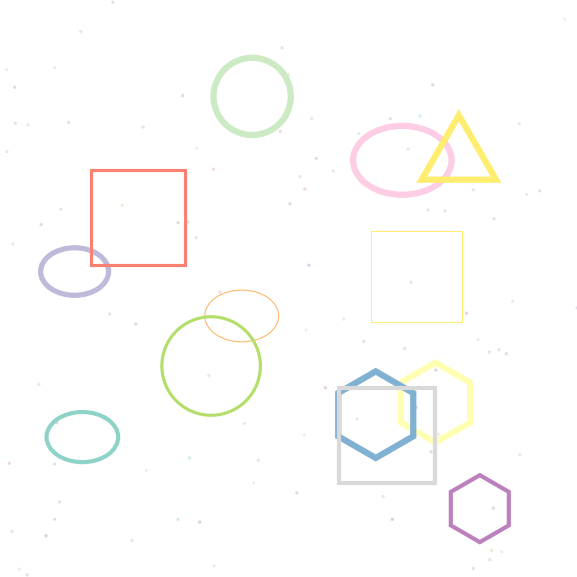[{"shape": "oval", "thickness": 2, "radius": 0.31, "center": [0.143, 0.242]}, {"shape": "hexagon", "thickness": 3, "radius": 0.35, "center": [0.754, 0.302]}, {"shape": "oval", "thickness": 2.5, "radius": 0.29, "center": [0.129, 0.529]}, {"shape": "square", "thickness": 1.5, "radius": 0.41, "center": [0.239, 0.623]}, {"shape": "hexagon", "thickness": 3, "radius": 0.37, "center": [0.651, 0.281]}, {"shape": "oval", "thickness": 0.5, "radius": 0.32, "center": [0.419, 0.452]}, {"shape": "circle", "thickness": 1.5, "radius": 0.43, "center": [0.366, 0.365]}, {"shape": "oval", "thickness": 3, "radius": 0.43, "center": [0.697, 0.722]}, {"shape": "square", "thickness": 2, "radius": 0.41, "center": [0.67, 0.245]}, {"shape": "hexagon", "thickness": 2, "radius": 0.29, "center": [0.831, 0.118]}, {"shape": "circle", "thickness": 3, "radius": 0.33, "center": [0.437, 0.832]}, {"shape": "square", "thickness": 0.5, "radius": 0.39, "center": [0.721, 0.52]}, {"shape": "triangle", "thickness": 3, "radius": 0.37, "center": [0.795, 0.725]}]